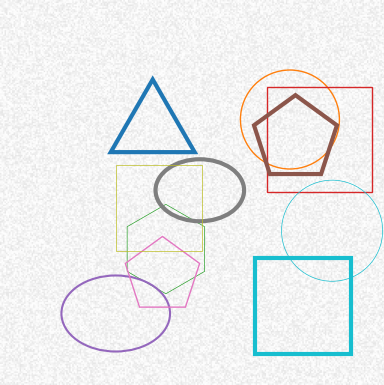[{"shape": "triangle", "thickness": 3, "radius": 0.63, "center": [0.397, 0.668]}, {"shape": "circle", "thickness": 1, "radius": 0.64, "center": [0.753, 0.69]}, {"shape": "hexagon", "thickness": 0.5, "radius": 0.58, "center": [0.431, 0.353]}, {"shape": "square", "thickness": 1, "radius": 0.68, "center": [0.831, 0.638]}, {"shape": "oval", "thickness": 1.5, "radius": 0.71, "center": [0.301, 0.186]}, {"shape": "pentagon", "thickness": 3, "radius": 0.57, "center": [0.767, 0.64]}, {"shape": "pentagon", "thickness": 1, "radius": 0.51, "center": [0.422, 0.284]}, {"shape": "oval", "thickness": 3, "radius": 0.58, "center": [0.519, 0.506]}, {"shape": "square", "thickness": 0.5, "radius": 0.56, "center": [0.413, 0.461]}, {"shape": "circle", "thickness": 0.5, "radius": 0.66, "center": [0.863, 0.401]}, {"shape": "square", "thickness": 3, "radius": 0.62, "center": [0.788, 0.205]}]